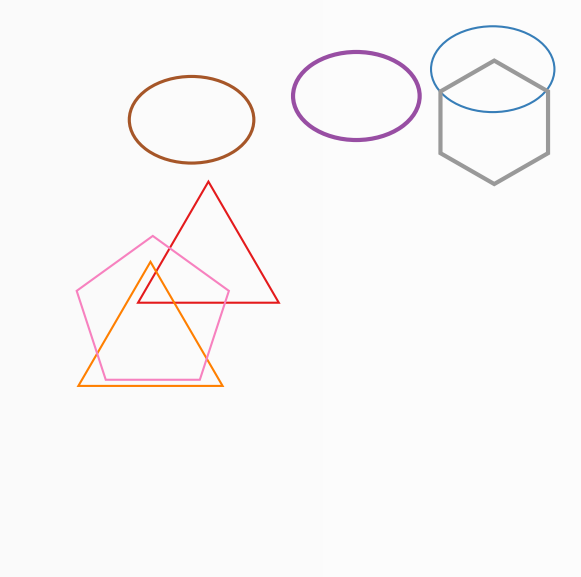[{"shape": "triangle", "thickness": 1, "radius": 0.7, "center": [0.359, 0.545]}, {"shape": "oval", "thickness": 1, "radius": 0.53, "center": [0.848, 0.879]}, {"shape": "oval", "thickness": 2, "radius": 0.54, "center": [0.613, 0.833]}, {"shape": "triangle", "thickness": 1, "radius": 0.72, "center": [0.259, 0.403]}, {"shape": "oval", "thickness": 1.5, "radius": 0.54, "center": [0.33, 0.792]}, {"shape": "pentagon", "thickness": 1, "radius": 0.69, "center": [0.263, 0.453]}, {"shape": "hexagon", "thickness": 2, "radius": 0.53, "center": [0.85, 0.787]}]